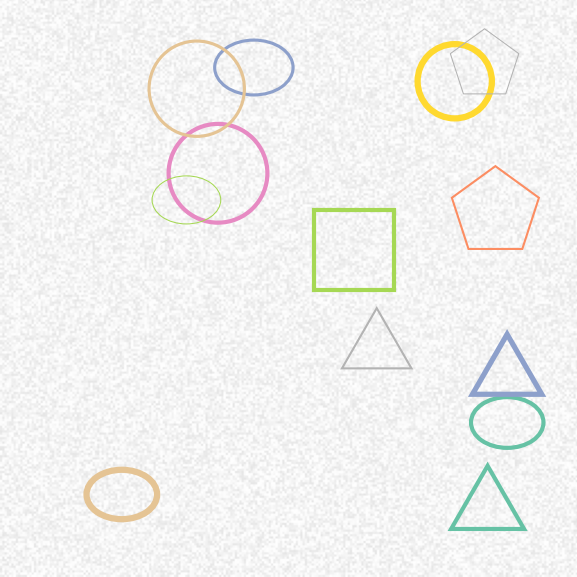[{"shape": "oval", "thickness": 2, "radius": 0.31, "center": [0.878, 0.268]}, {"shape": "triangle", "thickness": 2, "radius": 0.36, "center": [0.844, 0.12]}, {"shape": "pentagon", "thickness": 1, "radius": 0.4, "center": [0.858, 0.632]}, {"shape": "oval", "thickness": 1.5, "radius": 0.34, "center": [0.44, 0.882]}, {"shape": "triangle", "thickness": 2.5, "radius": 0.35, "center": [0.878, 0.351]}, {"shape": "circle", "thickness": 2, "radius": 0.43, "center": [0.377, 0.699]}, {"shape": "square", "thickness": 2, "radius": 0.34, "center": [0.613, 0.566]}, {"shape": "oval", "thickness": 0.5, "radius": 0.3, "center": [0.323, 0.653]}, {"shape": "circle", "thickness": 3, "radius": 0.32, "center": [0.787, 0.858]}, {"shape": "oval", "thickness": 3, "radius": 0.31, "center": [0.211, 0.143]}, {"shape": "circle", "thickness": 1.5, "radius": 0.41, "center": [0.341, 0.846]}, {"shape": "pentagon", "thickness": 0.5, "radius": 0.31, "center": [0.839, 0.887]}, {"shape": "triangle", "thickness": 1, "radius": 0.35, "center": [0.652, 0.396]}]